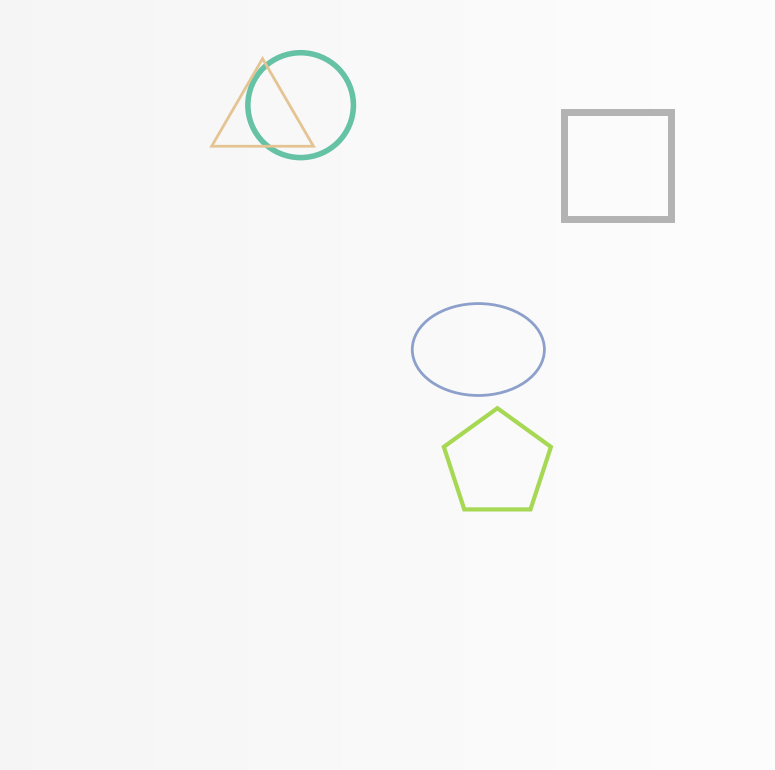[{"shape": "circle", "thickness": 2, "radius": 0.34, "center": [0.388, 0.863]}, {"shape": "oval", "thickness": 1, "radius": 0.43, "center": [0.617, 0.546]}, {"shape": "pentagon", "thickness": 1.5, "radius": 0.36, "center": [0.642, 0.397]}, {"shape": "triangle", "thickness": 1, "radius": 0.38, "center": [0.339, 0.848]}, {"shape": "square", "thickness": 2.5, "radius": 0.35, "center": [0.797, 0.785]}]